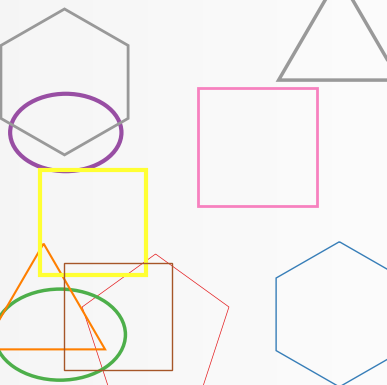[{"shape": "pentagon", "thickness": 0.5, "radius": 1.0, "center": [0.401, 0.141]}, {"shape": "hexagon", "thickness": 1, "radius": 0.94, "center": [0.876, 0.184]}, {"shape": "oval", "thickness": 2.5, "radius": 0.84, "center": [0.155, 0.131]}, {"shape": "oval", "thickness": 3, "radius": 0.72, "center": [0.17, 0.656]}, {"shape": "triangle", "thickness": 1.5, "radius": 0.92, "center": [0.112, 0.184]}, {"shape": "square", "thickness": 3, "radius": 0.68, "center": [0.241, 0.422]}, {"shape": "square", "thickness": 1, "radius": 0.69, "center": [0.304, 0.178]}, {"shape": "square", "thickness": 2, "radius": 0.77, "center": [0.665, 0.619]}, {"shape": "hexagon", "thickness": 2, "radius": 0.95, "center": [0.166, 0.787]}, {"shape": "triangle", "thickness": 2.5, "radius": 0.9, "center": [0.875, 0.882]}]